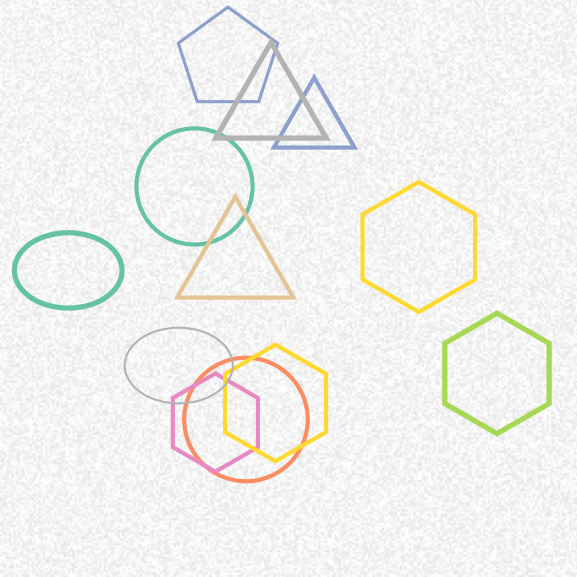[{"shape": "circle", "thickness": 2, "radius": 0.5, "center": [0.337, 0.676]}, {"shape": "oval", "thickness": 2.5, "radius": 0.47, "center": [0.118, 0.531]}, {"shape": "circle", "thickness": 2, "radius": 0.53, "center": [0.426, 0.273]}, {"shape": "triangle", "thickness": 2, "radius": 0.4, "center": [0.544, 0.784]}, {"shape": "pentagon", "thickness": 1.5, "radius": 0.45, "center": [0.395, 0.896]}, {"shape": "hexagon", "thickness": 2, "radius": 0.43, "center": [0.373, 0.267]}, {"shape": "hexagon", "thickness": 2.5, "radius": 0.52, "center": [0.861, 0.352]}, {"shape": "hexagon", "thickness": 2, "radius": 0.56, "center": [0.725, 0.572]}, {"shape": "hexagon", "thickness": 2, "radius": 0.5, "center": [0.477, 0.301]}, {"shape": "triangle", "thickness": 2, "radius": 0.58, "center": [0.407, 0.542]}, {"shape": "oval", "thickness": 1, "radius": 0.47, "center": [0.31, 0.366]}, {"shape": "triangle", "thickness": 2.5, "radius": 0.55, "center": [0.469, 0.815]}]